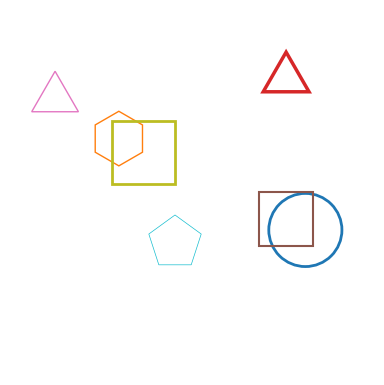[{"shape": "circle", "thickness": 2, "radius": 0.47, "center": [0.793, 0.403]}, {"shape": "hexagon", "thickness": 1, "radius": 0.35, "center": [0.309, 0.64]}, {"shape": "triangle", "thickness": 2.5, "radius": 0.34, "center": [0.743, 0.796]}, {"shape": "square", "thickness": 1.5, "radius": 0.35, "center": [0.743, 0.432]}, {"shape": "triangle", "thickness": 1, "radius": 0.35, "center": [0.143, 0.745]}, {"shape": "square", "thickness": 2, "radius": 0.41, "center": [0.373, 0.605]}, {"shape": "pentagon", "thickness": 0.5, "radius": 0.36, "center": [0.455, 0.37]}]